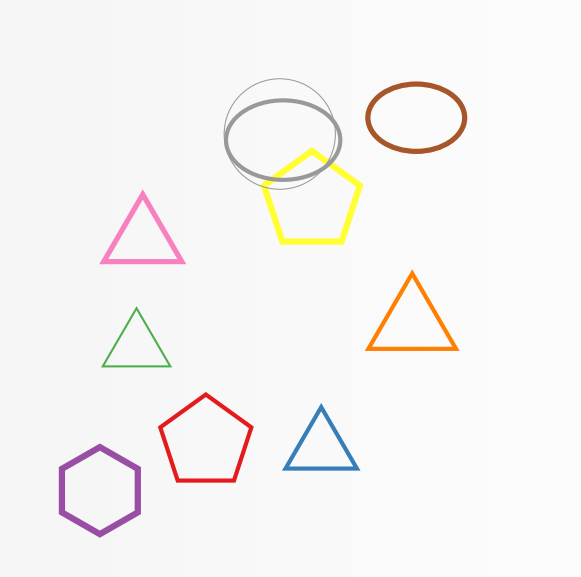[{"shape": "pentagon", "thickness": 2, "radius": 0.41, "center": [0.354, 0.234]}, {"shape": "triangle", "thickness": 2, "radius": 0.35, "center": [0.553, 0.223]}, {"shape": "triangle", "thickness": 1, "radius": 0.34, "center": [0.235, 0.398]}, {"shape": "hexagon", "thickness": 3, "radius": 0.38, "center": [0.172, 0.15]}, {"shape": "triangle", "thickness": 2, "radius": 0.44, "center": [0.709, 0.439]}, {"shape": "pentagon", "thickness": 3, "radius": 0.43, "center": [0.537, 0.651]}, {"shape": "oval", "thickness": 2.5, "radius": 0.42, "center": [0.716, 0.795]}, {"shape": "triangle", "thickness": 2.5, "radius": 0.39, "center": [0.246, 0.585]}, {"shape": "circle", "thickness": 0.5, "radius": 0.48, "center": [0.481, 0.767]}, {"shape": "oval", "thickness": 2, "radius": 0.49, "center": [0.487, 0.757]}]